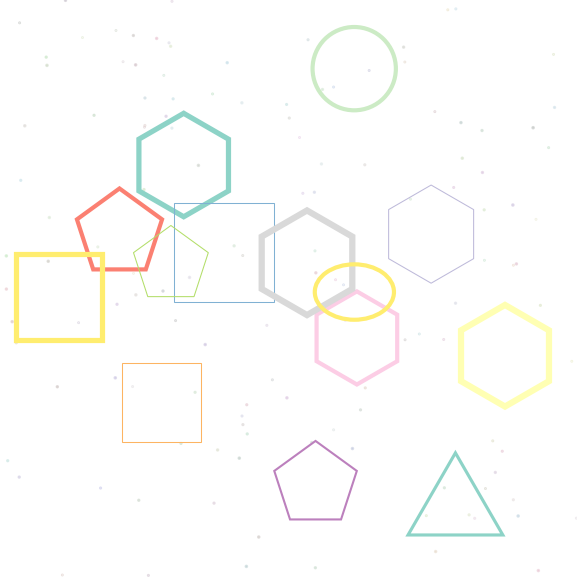[{"shape": "hexagon", "thickness": 2.5, "radius": 0.45, "center": [0.318, 0.713]}, {"shape": "triangle", "thickness": 1.5, "radius": 0.47, "center": [0.789, 0.12]}, {"shape": "hexagon", "thickness": 3, "radius": 0.44, "center": [0.874, 0.383]}, {"shape": "hexagon", "thickness": 0.5, "radius": 0.42, "center": [0.747, 0.594]}, {"shape": "pentagon", "thickness": 2, "radius": 0.39, "center": [0.207, 0.595]}, {"shape": "square", "thickness": 0.5, "radius": 0.43, "center": [0.388, 0.562]}, {"shape": "square", "thickness": 0.5, "radius": 0.34, "center": [0.28, 0.301]}, {"shape": "pentagon", "thickness": 0.5, "radius": 0.34, "center": [0.296, 0.541]}, {"shape": "hexagon", "thickness": 2, "radius": 0.4, "center": [0.618, 0.414]}, {"shape": "hexagon", "thickness": 3, "radius": 0.45, "center": [0.532, 0.544]}, {"shape": "pentagon", "thickness": 1, "radius": 0.38, "center": [0.546, 0.16]}, {"shape": "circle", "thickness": 2, "radius": 0.36, "center": [0.613, 0.88]}, {"shape": "square", "thickness": 2.5, "radius": 0.37, "center": [0.102, 0.485]}, {"shape": "oval", "thickness": 2, "radius": 0.34, "center": [0.614, 0.493]}]